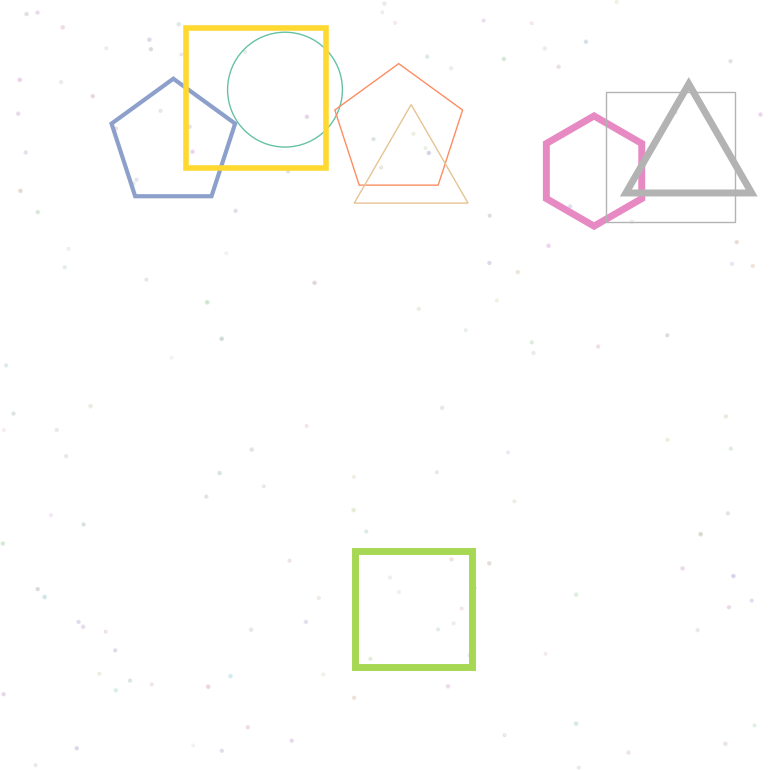[{"shape": "circle", "thickness": 0.5, "radius": 0.37, "center": [0.37, 0.884]}, {"shape": "pentagon", "thickness": 0.5, "radius": 0.44, "center": [0.518, 0.83]}, {"shape": "pentagon", "thickness": 1.5, "radius": 0.42, "center": [0.225, 0.813]}, {"shape": "hexagon", "thickness": 2.5, "radius": 0.36, "center": [0.772, 0.778]}, {"shape": "square", "thickness": 2.5, "radius": 0.38, "center": [0.537, 0.209]}, {"shape": "square", "thickness": 2, "radius": 0.45, "center": [0.332, 0.873]}, {"shape": "triangle", "thickness": 0.5, "radius": 0.43, "center": [0.534, 0.779]}, {"shape": "square", "thickness": 0.5, "radius": 0.42, "center": [0.871, 0.796]}, {"shape": "triangle", "thickness": 2.5, "radius": 0.47, "center": [0.894, 0.797]}]